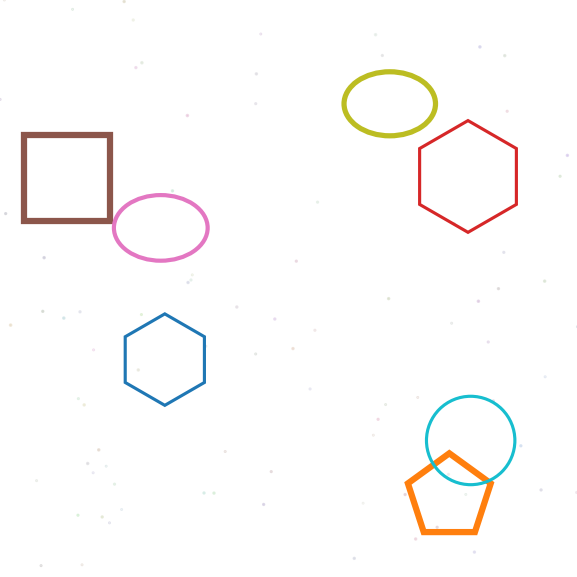[{"shape": "hexagon", "thickness": 1.5, "radius": 0.4, "center": [0.285, 0.376]}, {"shape": "pentagon", "thickness": 3, "radius": 0.38, "center": [0.778, 0.139]}, {"shape": "hexagon", "thickness": 1.5, "radius": 0.48, "center": [0.81, 0.694]}, {"shape": "square", "thickness": 3, "radius": 0.37, "center": [0.116, 0.69]}, {"shape": "oval", "thickness": 2, "radius": 0.41, "center": [0.278, 0.605]}, {"shape": "oval", "thickness": 2.5, "radius": 0.4, "center": [0.675, 0.819]}, {"shape": "circle", "thickness": 1.5, "radius": 0.38, "center": [0.815, 0.236]}]